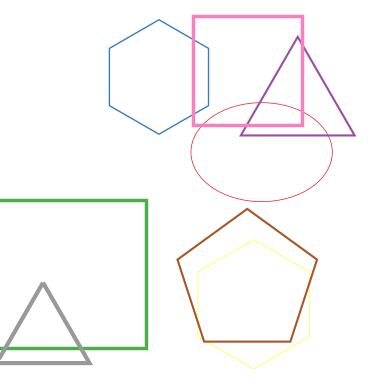[{"shape": "oval", "thickness": 0.5, "radius": 0.92, "center": [0.68, 0.605]}, {"shape": "hexagon", "thickness": 1, "radius": 0.74, "center": [0.413, 0.8]}, {"shape": "square", "thickness": 2.5, "radius": 0.96, "center": [0.185, 0.289]}, {"shape": "triangle", "thickness": 1.5, "radius": 0.85, "center": [0.773, 0.734]}, {"shape": "hexagon", "thickness": 0.5, "radius": 0.84, "center": [0.659, 0.21]}, {"shape": "pentagon", "thickness": 1.5, "radius": 0.95, "center": [0.642, 0.267]}, {"shape": "square", "thickness": 2.5, "radius": 0.71, "center": [0.643, 0.817]}, {"shape": "triangle", "thickness": 3, "radius": 0.7, "center": [0.112, 0.127]}]